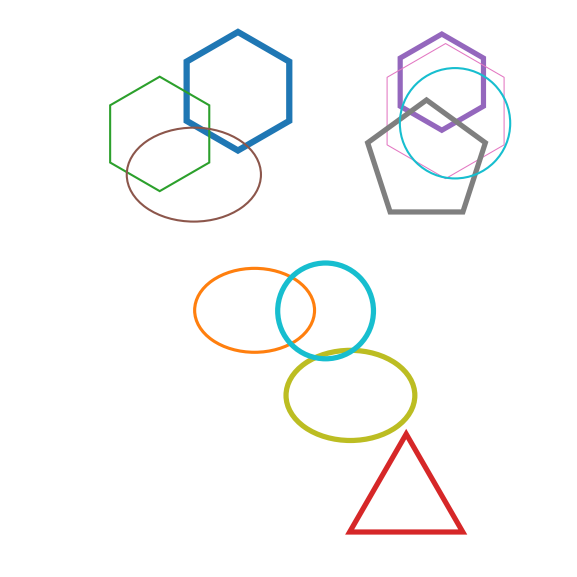[{"shape": "hexagon", "thickness": 3, "radius": 0.51, "center": [0.412, 0.841]}, {"shape": "oval", "thickness": 1.5, "radius": 0.52, "center": [0.441, 0.462]}, {"shape": "hexagon", "thickness": 1, "radius": 0.5, "center": [0.277, 0.767]}, {"shape": "triangle", "thickness": 2.5, "radius": 0.57, "center": [0.703, 0.134]}, {"shape": "hexagon", "thickness": 2.5, "radius": 0.42, "center": [0.765, 0.857]}, {"shape": "oval", "thickness": 1, "radius": 0.58, "center": [0.336, 0.697]}, {"shape": "hexagon", "thickness": 0.5, "radius": 0.58, "center": [0.772, 0.807]}, {"shape": "pentagon", "thickness": 2.5, "radius": 0.54, "center": [0.739, 0.719]}, {"shape": "oval", "thickness": 2.5, "radius": 0.56, "center": [0.607, 0.314]}, {"shape": "circle", "thickness": 1, "radius": 0.48, "center": [0.788, 0.786]}, {"shape": "circle", "thickness": 2.5, "radius": 0.41, "center": [0.564, 0.461]}]